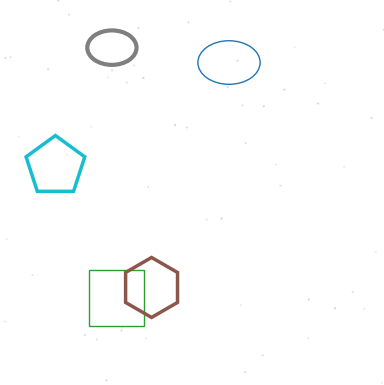[{"shape": "oval", "thickness": 1, "radius": 0.4, "center": [0.595, 0.838]}, {"shape": "square", "thickness": 1, "radius": 0.36, "center": [0.303, 0.226]}, {"shape": "hexagon", "thickness": 2.5, "radius": 0.39, "center": [0.394, 0.253]}, {"shape": "oval", "thickness": 3, "radius": 0.32, "center": [0.291, 0.876]}, {"shape": "pentagon", "thickness": 2.5, "radius": 0.4, "center": [0.144, 0.568]}]